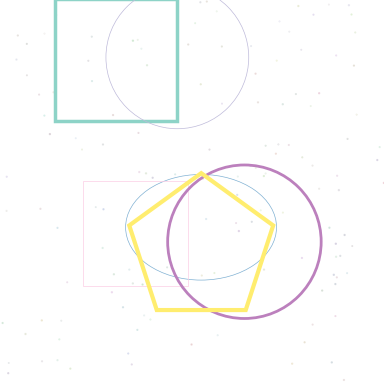[{"shape": "square", "thickness": 2.5, "radius": 0.79, "center": [0.302, 0.844]}, {"shape": "circle", "thickness": 0.5, "radius": 0.93, "center": [0.461, 0.851]}, {"shape": "oval", "thickness": 0.5, "radius": 0.98, "center": [0.522, 0.41]}, {"shape": "square", "thickness": 0.5, "radius": 0.68, "center": [0.353, 0.394]}, {"shape": "circle", "thickness": 2, "radius": 1.0, "center": [0.635, 0.372]}, {"shape": "pentagon", "thickness": 3, "radius": 0.98, "center": [0.523, 0.354]}]